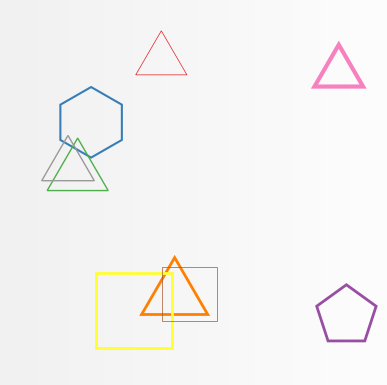[{"shape": "triangle", "thickness": 0.5, "radius": 0.38, "center": [0.416, 0.844]}, {"shape": "hexagon", "thickness": 1.5, "radius": 0.46, "center": [0.235, 0.682]}, {"shape": "triangle", "thickness": 1, "radius": 0.45, "center": [0.2, 0.55]}, {"shape": "pentagon", "thickness": 2, "radius": 0.4, "center": [0.894, 0.18]}, {"shape": "triangle", "thickness": 2, "radius": 0.49, "center": [0.451, 0.232]}, {"shape": "square", "thickness": 2, "radius": 0.49, "center": [0.346, 0.193]}, {"shape": "square", "thickness": 0.5, "radius": 0.35, "center": [0.49, 0.236]}, {"shape": "triangle", "thickness": 3, "radius": 0.36, "center": [0.874, 0.811]}, {"shape": "triangle", "thickness": 1, "radius": 0.39, "center": [0.175, 0.57]}]